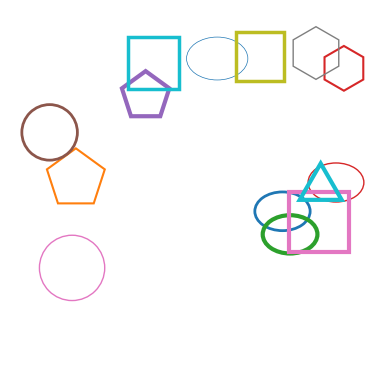[{"shape": "oval", "thickness": 0.5, "radius": 0.4, "center": [0.564, 0.848]}, {"shape": "oval", "thickness": 2, "radius": 0.36, "center": [0.734, 0.451]}, {"shape": "pentagon", "thickness": 1.5, "radius": 0.4, "center": [0.197, 0.536]}, {"shape": "oval", "thickness": 3, "radius": 0.36, "center": [0.753, 0.391]}, {"shape": "oval", "thickness": 1, "radius": 0.36, "center": [0.873, 0.526]}, {"shape": "hexagon", "thickness": 1.5, "radius": 0.29, "center": [0.893, 0.823]}, {"shape": "pentagon", "thickness": 3, "radius": 0.32, "center": [0.378, 0.751]}, {"shape": "circle", "thickness": 2, "radius": 0.36, "center": [0.129, 0.656]}, {"shape": "circle", "thickness": 1, "radius": 0.42, "center": [0.187, 0.304]}, {"shape": "square", "thickness": 3, "radius": 0.39, "center": [0.827, 0.424]}, {"shape": "hexagon", "thickness": 1, "radius": 0.34, "center": [0.821, 0.862]}, {"shape": "square", "thickness": 2.5, "radius": 0.32, "center": [0.675, 0.853]}, {"shape": "square", "thickness": 2.5, "radius": 0.34, "center": [0.399, 0.836]}, {"shape": "triangle", "thickness": 3, "radius": 0.31, "center": [0.833, 0.512]}]